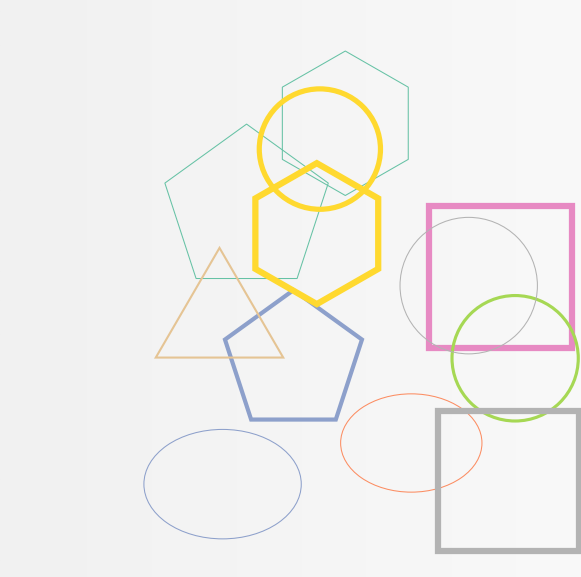[{"shape": "pentagon", "thickness": 0.5, "radius": 0.74, "center": [0.424, 0.636]}, {"shape": "hexagon", "thickness": 0.5, "radius": 0.63, "center": [0.594, 0.786]}, {"shape": "oval", "thickness": 0.5, "radius": 0.61, "center": [0.708, 0.232]}, {"shape": "pentagon", "thickness": 2, "radius": 0.62, "center": [0.505, 0.373]}, {"shape": "oval", "thickness": 0.5, "radius": 0.68, "center": [0.383, 0.161]}, {"shape": "square", "thickness": 3, "radius": 0.61, "center": [0.861, 0.519]}, {"shape": "circle", "thickness": 1.5, "radius": 0.54, "center": [0.886, 0.379]}, {"shape": "circle", "thickness": 2.5, "radius": 0.52, "center": [0.55, 0.741]}, {"shape": "hexagon", "thickness": 3, "radius": 0.61, "center": [0.545, 0.595]}, {"shape": "triangle", "thickness": 1, "radius": 0.63, "center": [0.378, 0.443]}, {"shape": "circle", "thickness": 0.5, "radius": 0.59, "center": [0.806, 0.505]}, {"shape": "square", "thickness": 3, "radius": 0.61, "center": [0.875, 0.166]}]